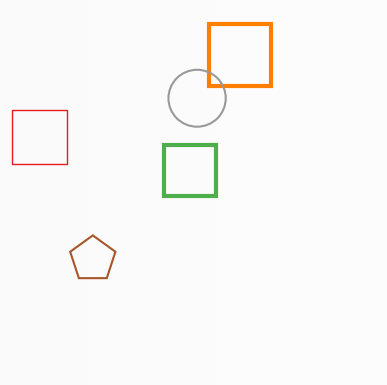[{"shape": "square", "thickness": 1, "radius": 0.35, "center": [0.103, 0.644]}, {"shape": "square", "thickness": 3, "radius": 0.33, "center": [0.491, 0.558]}, {"shape": "square", "thickness": 3, "radius": 0.4, "center": [0.62, 0.858]}, {"shape": "pentagon", "thickness": 1.5, "radius": 0.31, "center": [0.24, 0.327]}, {"shape": "circle", "thickness": 1.5, "radius": 0.37, "center": [0.509, 0.745]}]